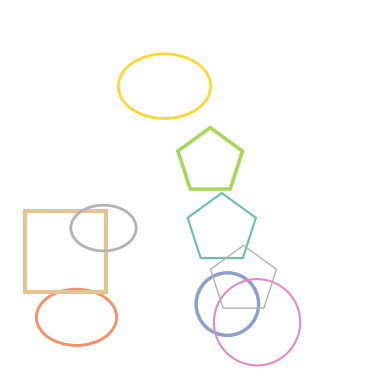[{"shape": "pentagon", "thickness": 1.5, "radius": 0.47, "center": [0.576, 0.405]}, {"shape": "oval", "thickness": 2, "radius": 0.52, "center": [0.199, 0.176]}, {"shape": "circle", "thickness": 2.5, "radius": 0.41, "center": [0.591, 0.21]}, {"shape": "circle", "thickness": 1.5, "radius": 0.56, "center": [0.668, 0.163]}, {"shape": "pentagon", "thickness": 2.5, "radius": 0.44, "center": [0.546, 0.58]}, {"shape": "oval", "thickness": 2, "radius": 0.6, "center": [0.427, 0.776]}, {"shape": "square", "thickness": 3, "radius": 0.52, "center": [0.169, 0.346]}, {"shape": "oval", "thickness": 2, "radius": 0.42, "center": [0.269, 0.408]}, {"shape": "pentagon", "thickness": 1, "radius": 0.45, "center": [0.632, 0.273]}]